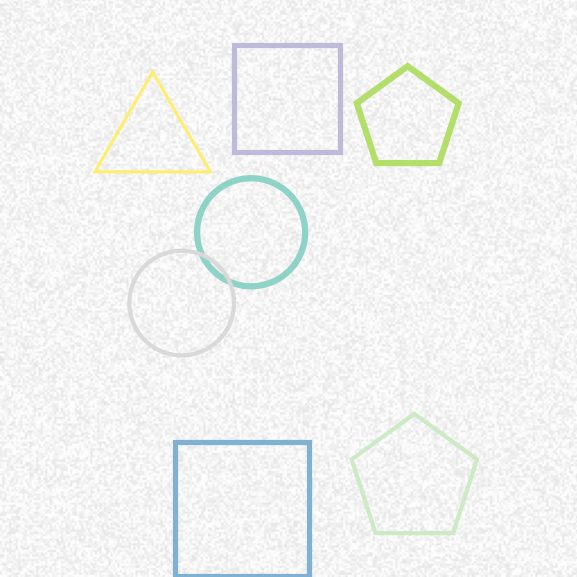[{"shape": "circle", "thickness": 3, "radius": 0.47, "center": [0.435, 0.597]}, {"shape": "square", "thickness": 2.5, "radius": 0.46, "center": [0.497, 0.828]}, {"shape": "square", "thickness": 2.5, "radius": 0.58, "center": [0.419, 0.118]}, {"shape": "pentagon", "thickness": 3, "radius": 0.46, "center": [0.706, 0.792]}, {"shape": "circle", "thickness": 2, "radius": 0.45, "center": [0.315, 0.474]}, {"shape": "pentagon", "thickness": 2, "radius": 0.57, "center": [0.718, 0.168]}, {"shape": "triangle", "thickness": 1.5, "radius": 0.58, "center": [0.264, 0.759]}]